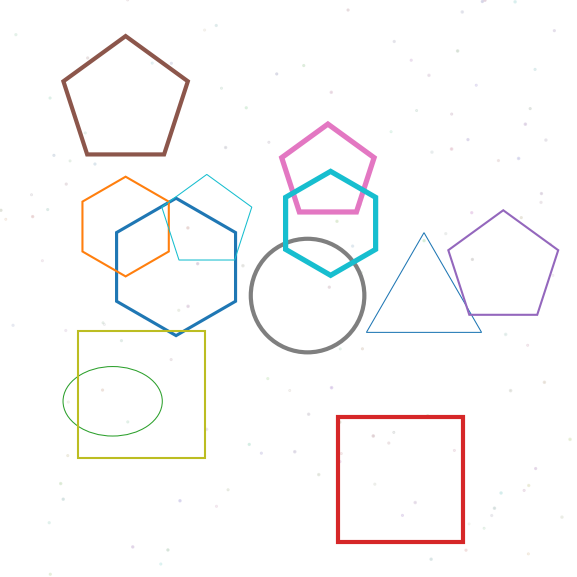[{"shape": "hexagon", "thickness": 1.5, "radius": 0.59, "center": [0.305, 0.537]}, {"shape": "triangle", "thickness": 0.5, "radius": 0.58, "center": [0.734, 0.481]}, {"shape": "hexagon", "thickness": 1, "radius": 0.43, "center": [0.218, 0.607]}, {"shape": "oval", "thickness": 0.5, "radius": 0.43, "center": [0.195, 0.304]}, {"shape": "square", "thickness": 2, "radius": 0.54, "center": [0.693, 0.169]}, {"shape": "pentagon", "thickness": 1, "radius": 0.5, "center": [0.871, 0.535]}, {"shape": "pentagon", "thickness": 2, "radius": 0.57, "center": [0.218, 0.823]}, {"shape": "pentagon", "thickness": 2.5, "radius": 0.42, "center": [0.568, 0.7]}, {"shape": "circle", "thickness": 2, "radius": 0.49, "center": [0.533, 0.487]}, {"shape": "square", "thickness": 1, "radius": 0.55, "center": [0.245, 0.316]}, {"shape": "hexagon", "thickness": 2.5, "radius": 0.45, "center": [0.572, 0.612]}, {"shape": "pentagon", "thickness": 0.5, "radius": 0.41, "center": [0.358, 0.615]}]